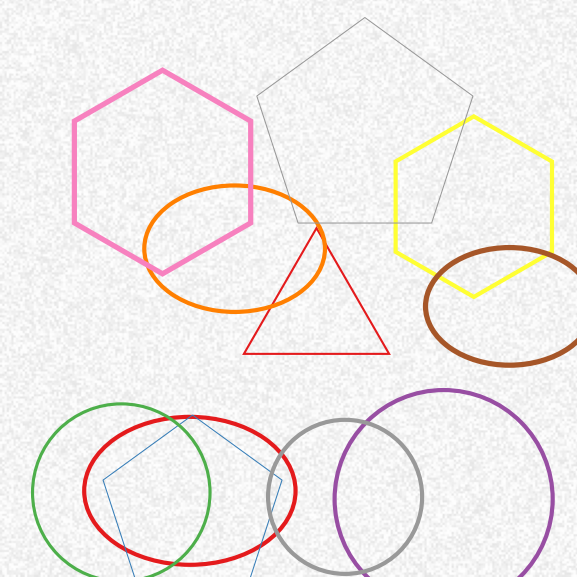[{"shape": "triangle", "thickness": 1, "radius": 0.73, "center": [0.548, 0.459]}, {"shape": "oval", "thickness": 2, "radius": 0.91, "center": [0.329, 0.149]}, {"shape": "pentagon", "thickness": 0.5, "radius": 0.81, "center": [0.333, 0.117]}, {"shape": "circle", "thickness": 1.5, "radius": 0.77, "center": [0.21, 0.146]}, {"shape": "circle", "thickness": 2, "radius": 0.94, "center": [0.768, 0.135]}, {"shape": "oval", "thickness": 2, "radius": 0.78, "center": [0.406, 0.568]}, {"shape": "hexagon", "thickness": 2, "radius": 0.78, "center": [0.82, 0.641]}, {"shape": "oval", "thickness": 2.5, "radius": 0.73, "center": [0.882, 0.469]}, {"shape": "hexagon", "thickness": 2.5, "radius": 0.88, "center": [0.281, 0.701]}, {"shape": "pentagon", "thickness": 0.5, "radius": 0.98, "center": [0.632, 0.772]}, {"shape": "circle", "thickness": 2, "radius": 0.67, "center": [0.598, 0.139]}]